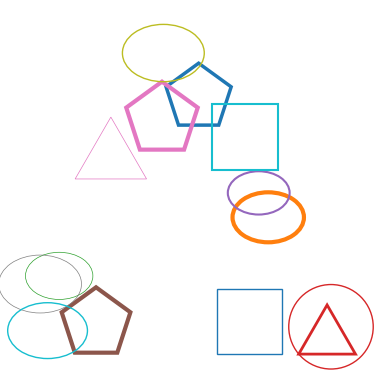[{"shape": "pentagon", "thickness": 2.5, "radius": 0.44, "center": [0.516, 0.747]}, {"shape": "square", "thickness": 1, "radius": 0.43, "center": [0.648, 0.165]}, {"shape": "oval", "thickness": 3, "radius": 0.46, "center": [0.697, 0.436]}, {"shape": "oval", "thickness": 0.5, "radius": 0.44, "center": [0.154, 0.283]}, {"shape": "circle", "thickness": 1, "radius": 0.55, "center": [0.86, 0.151]}, {"shape": "triangle", "thickness": 2, "radius": 0.43, "center": [0.85, 0.123]}, {"shape": "oval", "thickness": 1.5, "radius": 0.4, "center": [0.672, 0.499]}, {"shape": "pentagon", "thickness": 3, "radius": 0.47, "center": [0.249, 0.16]}, {"shape": "pentagon", "thickness": 3, "radius": 0.49, "center": [0.421, 0.69]}, {"shape": "triangle", "thickness": 0.5, "radius": 0.54, "center": [0.288, 0.589]}, {"shape": "oval", "thickness": 0.5, "radius": 0.54, "center": [0.104, 0.262]}, {"shape": "oval", "thickness": 1, "radius": 0.53, "center": [0.424, 0.862]}, {"shape": "oval", "thickness": 1, "radius": 0.52, "center": [0.124, 0.141]}, {"shape": "square", "thickness": 1.5, "radius": 0.43, "center": [0.637, 0.644]}]